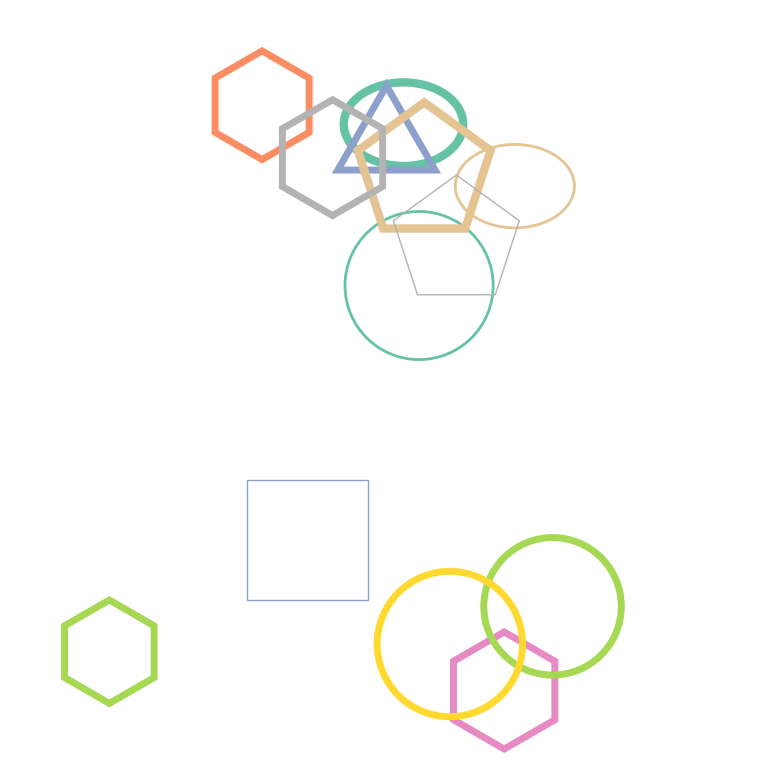[{"shape": "oval", "thickness": 3, "radius": 0.39, "center": [0.524, 0.839]}, {"shape": "circle", "thickness": 1, "radius": 0.48, "center": [0.544, 0.629]}, {"shape": "hexagon", "thickness": 2.5, "radius": 0.35, "center": [0.34, 0.863]}, {"shape": "square", "thickness": 0.5, "radius": 0.39, "center": [0.399, 0.298]}, {"shape": "triangle", "thickness": 2.5, "radius": 0.36, "center": [0.502, 0.816]}, {"shape": "hexagon", "thickness": 2.5, "radius": 0.38, "center": [0.655, 0.103]}, {"shape": "hexagon", "thickness": 2.5, "radius": 0.34, "center": [0.142, 0.154]}, {"shape": "circle", "thickness": 2.5, "radius": 0.45, "center": [0.718, 0.213]}, {"shape": "circle", "thickness": 2.5, "radius": 0.47, "center": [0.584, 0.164]}, {"shape": "pentagon", "thickness": 3, "radius": 0.45, "center": [0.551, 0.776]}, {"shape": "oval", "thickness": 1, "radius": 0.39, "center": [0.669, 0.758]}, {"shape": "hexagon", "thickness": 2.5, "radius": 0.38, "center": [0.432, 0.795]}, {"shape": "pentagon", "thickness": 0.5, "radius": 0.43, "center": [0.593, 0.687]}]